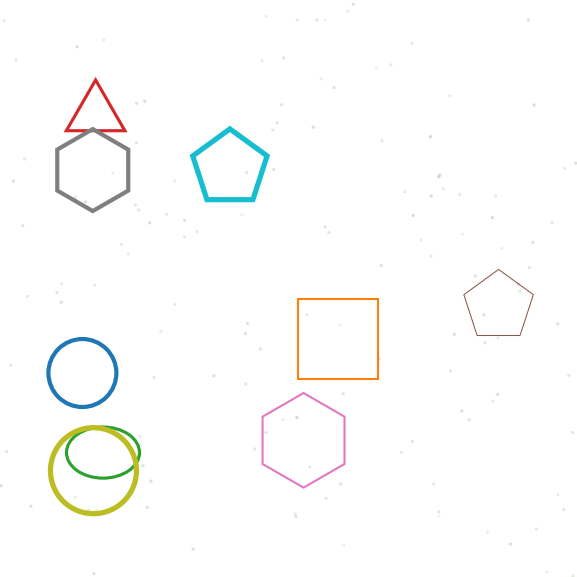[{"shape": "circle", "thickness": 2, "radius": 0.29, "center": [0.143, 0.353]}, {"shape": "square", "thickness": 1, "radius": 0.34, "center": [0.585, 0.412]}, {"shape": "oval", "thickness": 1.5, "radius": 0.32, "center": [0.178, 0.215]}, {"shape": "triangle", "thickness": 1.5, "radius": 0.29, "center": [0.166, 0.802]}, {"shape": "pentagon", "thickness": 0.5, "radius": 0.32, "center": [0.863, 0.469]}, {"shape": "hexagon", "thickness": 1, "radius": 0.41, "center": [0.526, 0.237]}, {"shape": "hexagon", "thickness": 2, "radius": 0.35, "center": [0.161, 0.705]}, {"shape": "circle", "thickness": 2.5, "radius": 0.37, "center": [0.162, 0.184]}, {"shape": "pentagon", "thickness": 2.5, "radius": 0.34, "center": [0.398, 0.708]}]